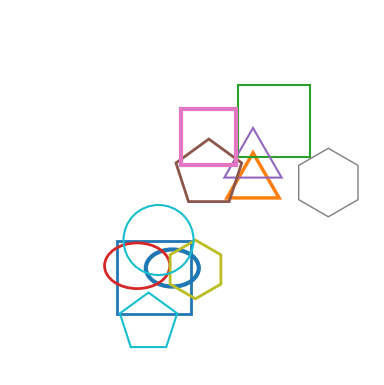[{"shape": "square", "thickness": 2, "radius": 0.48, "center": [0.4, 0.279]}, {"shape": "oval", "thickness": 3, "radius": 0.34, "center": [0.448, 0.304]}, {"shape": "triangle", "thickness": 2.5, "radius": 0.39, "center": [0.657, 0.525]}, {"shape": "square", "thickness": 1.5, "radius": 0.47, "center": [0.712, 0.686]}, {"shape": "oval", "thickness": 2, "radius": 0.42, "center": [0.356, 0.31]}, {"shape": "triangle", "thickness": 1.5, "radius": 0.43, "center": [0.657, 0.582]}, {"shape": "pentagon", "thickness": 2, "radius": 0.45, "center": [0.542, 0.549]}, {"shape": "square", "thickness": 3, "radius": 0.36, "center": [0.542, 0.643]}, {"shape": "hexagon", "thickness": 1, "radius": 0.44, "center": [0.853, 0.526]}, {"shape": "hexagon", "thickness": 2, "radius": 0.38, "center": [0.508, 0.3]}, {"shape": "circle", "thickness": 1.5, "radius": 0.45, "center": [0.412, 0.377]}, {"shape": "pentagon", "thickness": 1.5, "radius": 0.39, "center": [0.386, 0.162]}]